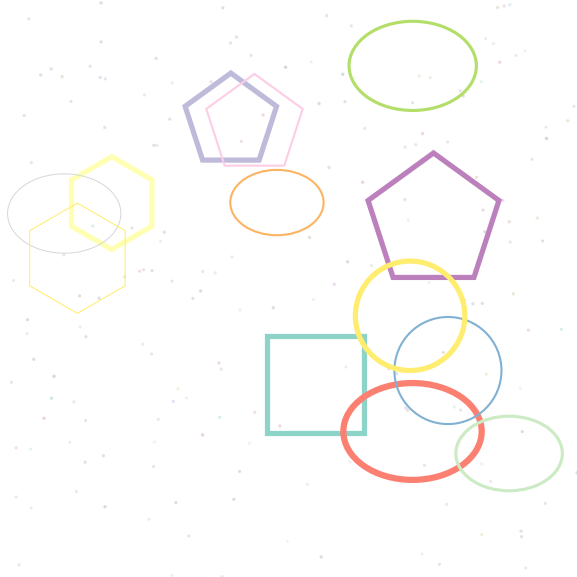[{"shape": "square", "thickness": 2.5, "radius": 0.42, "center": [0.546, 0.334]}, {"shape": "hexagon", "thickness": 2.5, "radius": 0.4, "center": [0.193, 0.648]}, {"shape": "pentagon", "thickness": 2.5, "radius": 0.42, "center": [0.4, 0.789]}, {"shape": "oval", "thickness": 3, "radius": 0.6, "center": [0.714, 0.252]}, {"shape": "circle", "thickness": 1, "radius": 0.46, "center": [0.776, 0.358]}, {"shape": "oval", "thickness": 1, "radius": 0.4, "center": [0.48, 0.648]}, {"shape": "oval", "thickness": 1.5, "radius": 0.55, "center": [0.715, 0.885]}, {"shape": "pentagon", "thickness": 1, "radius": 0.44, "center": [0.441, 0.783]}, {"shape": "oval", "thickness": 0.5, "radius": 0.49, "center": [0.111, 0.629]}, {"shape": "pentagon", "thickness": 2.5, "radius": 0.6, "center": [0.751, 0.615]}, {"shape": "oval", "thickness": 1.5, "radius": 0.46, "center": [0.882, 0.214]}, {"shape": "hexagon", "thickness": 0.5, "radius": 0.48, "center": [0.134, 0.552]}, {"shape": "circle", "thickness": 2.5, "radius": 0.47, "center": [0.71, 0.452]}]